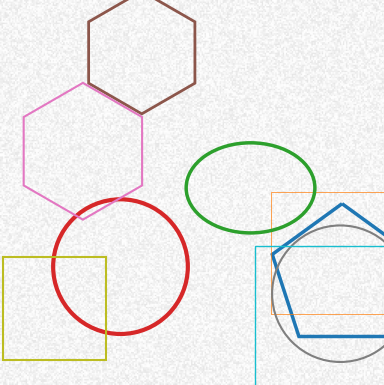[{"shape": "pentagon", "thickness": 2.5, "radius": 0.95, "center": [0.889, 0.28]}, {"shape": "square", "thickness": 0.5, "radius": 0.79, "center": [0.862, 0.343]}, {"shape": "oval", "thickness": 2.5, "radius": 0.84, "center": [0.651, 0.512]}, {"shape": "circle", "thickness": 3, "radius": 0.87, "center": [0.313, 0.307]}, {"shape": "hexagon", "thickness": 2, "radius": 0.8, "center": [0.368, 0.864]}, {"shape": "hexagon", "thickness": 1.5, "radius": 0.89, "center": [0.215, 0.607]}, {"shape": "circle", "thickness": 1.5, "radius": 0.89, "center": [0.884, 0.237]}, {"shape": "square", "thickness": 1.5, "radius": 0.67, "center": [0.141, 0.198]}, {"shape": "square", "thickness": 1, "radius": 0.92, "center": [0.845, 0.178]}]